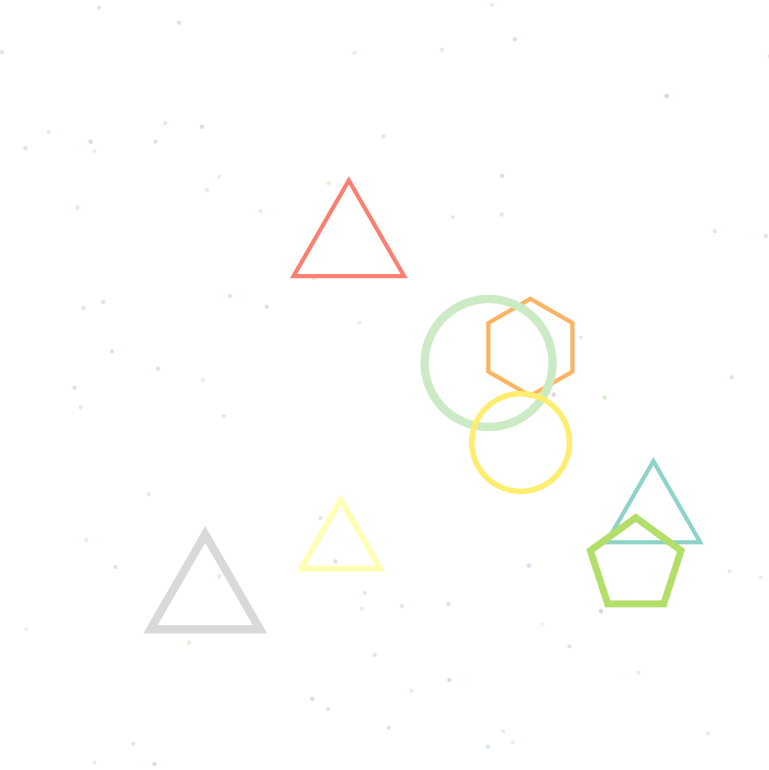[{"shape": "triangle", "thickness": 1.5, "radius": 0.35, "center": [0.849, 0.331]}, {"shape": "triangle", "thickness": 2, "radius": 0.3, "center": [0.442, 0.291]}, {"shape": "triangle", "thickness": 1.5, "radius": 0.41, "center": [0.453, 0.683]}, {"shape": "hexagon", "thickness": 1.5, "radius": 0.32, "center": [0.689, 0.549]}, {"shape": "pentagon", "thickness": 2.5, "radius": 0.31, "center": [0.826, 0.266]}, {"shape": "triangle", "thickness": 3, "radius": 0.41, "center": [0.267, 0.224]}, {"shape": "circle", "thickness": 3, "radius": 0.42, "center": [0.635, 0.529]}, {"shape": "circle", "thickness": 2, "radius": 0.32, "center": [0.676, 0.425]}]